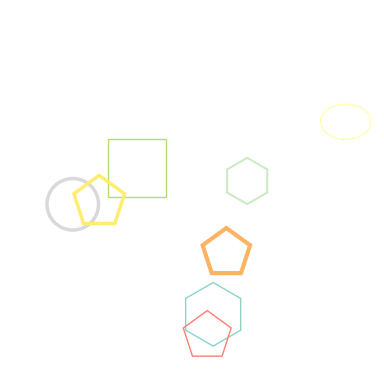[{"shape": "hexagon", "thickness": 1, "radius": 0.41, "center": [0.554, 0.184]}, {"shape": "oval", "thickness": 1, "radius": 0.33, "center": [0.898, 0.684]}, {"shape": "pentagon", "thickness": 1, "radius": 0.33, "center": [0.538, 0.128]}, {"shape": "pentagon", "thickness": 3, "radius": 0.32, "center": [0.588, 0.343]}, {"shape": "square", "thickness": 1, "radius": 0.38, "center": [0.355, 0.564]}, {"shape": "circle", "thickness": 2.5, "radius": 0.33, "center": [0.189, 0.469]}, {"shape": "hexagon", "thickness": 1.5, "radius": 0.3, "center": [0.642, 0.53]}, {"shape": "pentagon", "thickness": 2.5, "radius": 0.35, "center": [0.258, 0.475]}]